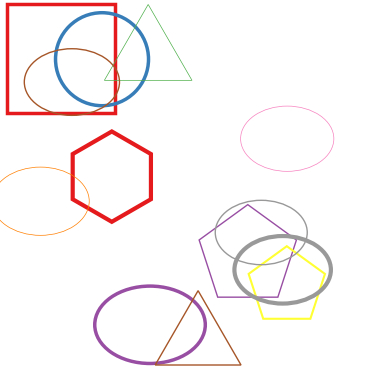[{"shape": "hexagon", "thickness": 3, "radius": 0.59, "center": [0.29, 0.541]}, {"shape": "square", "thickness": 2.5, "radius": 0.7, "center": [0.158, 0.848]}, {"shape": "circle", "thickness": 2.5, "radius": 0.6, "center": [0.265, 0.846]}, {"shape": "triangle", "thickness": 0.5, "radius": 0.66, "center": [0.385, 0.857]}, {"shape": "pentagon", "thickness": 1, "radius": 0.66, "center": [0.644, 0.336]}, {"shape": "oval", "thickness": 2.5, "radius": 0.72, "center": [0.39, 0.156]}, {"shape": "oval", "thickness": 0.5, "radius": 0.63, "center": [0.105, 0.477]}, {"shape": "pentagon", "thickness": 1.5, "radius": 0.52, "center": [0.745, 0.256]}, {"shape": "triangle", "thickness": 1, "radius": 0.64, "center": [0.515, 0.116]}, {"shape": "oval", "thickness": 1, "radius": 0.62, "center": [0.187, 0.787]}, {"shape": "oval", "thickness": 0.5, "radius": 0.61, "center": [0.746, 0.64]}, {"shape": "oval", "thickness": 3, "radius": 0.63, "center": [0.734, 0.299]}, {"shape": "oval", "thickness": 1, "radius": 0.6, "center": [0.679, 0.396]}]